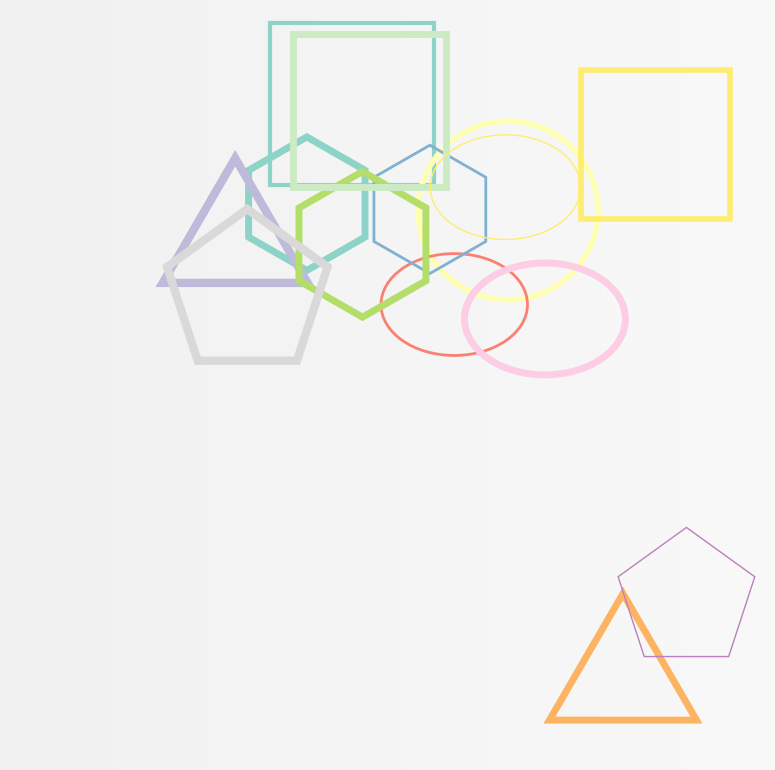[{"shape": "square", "thickness": 1.5, "radius": 0.53, "center": [0.454, 0.865]}, {"shape": "hexagon", "thickness": 2.5, "radius": 0.43, "center": [0.396, 0.735]}, {"shape": "circle", "thickness": 2, "radius": 0.58, "center": [0.656, 0.727]}, {"shape": "triangle", "thickness": 3, "radius": 0.54, "center": [0.303, 0.687]}, {"shape": "oval", "thickness": 1, "radius": 0.47, "center": [0.586, 0.604]}, {"shape": "hexagon", "thickness": 1, "radius": 0.42, "center": [0.555, 0.728]}, {"shape": "triangle", "thickness": 2.5, "radius": 0.55, "center": [0.804, 0.12]}, {"shape": "hexagon", "thickness": 2.5, "radius": 0.47, "center": [0.468, 0.683]}, {"shape": "oval", "thickness": 2.5, "radius": 0.52, "center": [0.703, 0.586]}, {"shape": "pentagon", "thickness": 3, "radius": 0.54, "center": [0.319, 0.62]}, {"shape": "pentagon", "thickness": 0.5, "radius": 0.46, "center": [0.886, 0.222]}, {"shape": "square", "thickness": 2.5, "radius": 0.5, "center": [0.477, 0.857]}, {"shape": "square", "thickness": 2, "radius": 0.48, "center": [0.845, 0.812]}, {"shape": "oval", "thickness": 0.5, "radius": 0.49, "center": [0.652, 0.757]}]